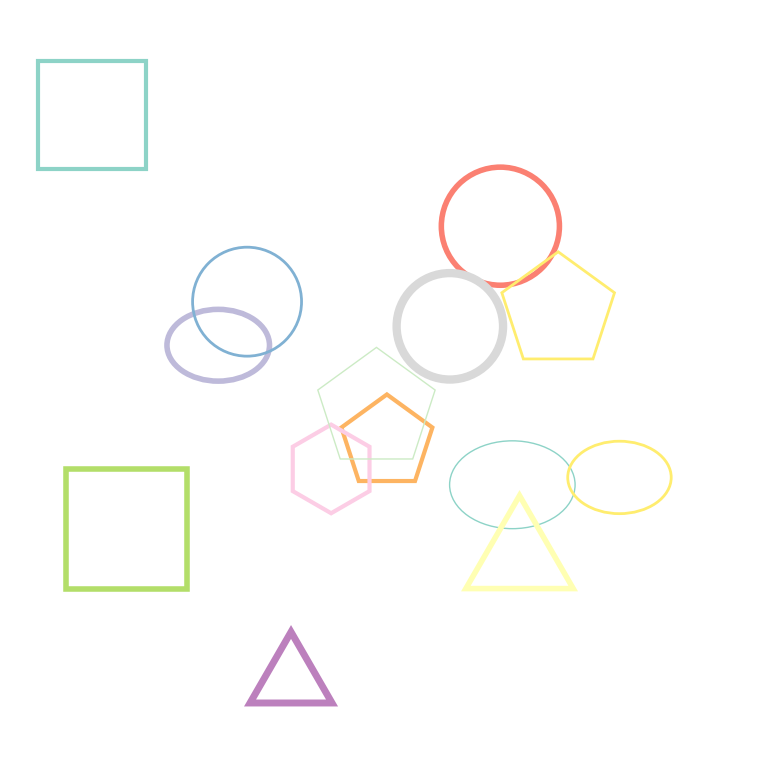[{"shape": "oval", "thickness": 0.5, "radius": 0.41, "center": [0.665, 0.37]}, {"shape": "square", "thickness": 1.5, "radius": 0.35, "center": [0.12, 0.851]}, {"shape": "triangle", "thickness": 2, "radius": 0.4, "center": [0.675, 0.276]}, {"shape": "oval", "thickness": 2, "radius": 0.33, "center": [0.283, 0.552]}, {"shape": "circle", "thickness": 2, "radius": 0.38, "center": [0.65, 0.706]}, {"shape": "circle", "thickness": 1, "radius": 0.35, "center": [0.321, 0.608]}, {"shape": "pentagon", "thickness": 1.5, "radius": 0.31, "center": [0.502, 0.426]}, {"shape": "square", "thickness": 2, "radius": 0.39, "center": [0.164, 0.313]}, {"shape": "hexagon", "thickness": 1.5, "radius": 0.29, "center": [0.43, 0.391]}, {"shape": "circle", "thickness": 3, "radius": 0.35, "center": [0.584, 0.576]}, {"shape": "triangle", "thickness": 2.5, "radius": 0.31, "center": [0.378, 0.118]}, {"shape": "pentagon", "thickness": 0.5, "radius": 0.4, "center": [0.489, 0.469]}, {"shape": "oval", "thickness": 1, "radius": 0.34, "center": [0.805, 0.38]}, {"shape": "pentagon", "thickness": 1, "radius": 0.38, "center": [0.725, 0.596]}]